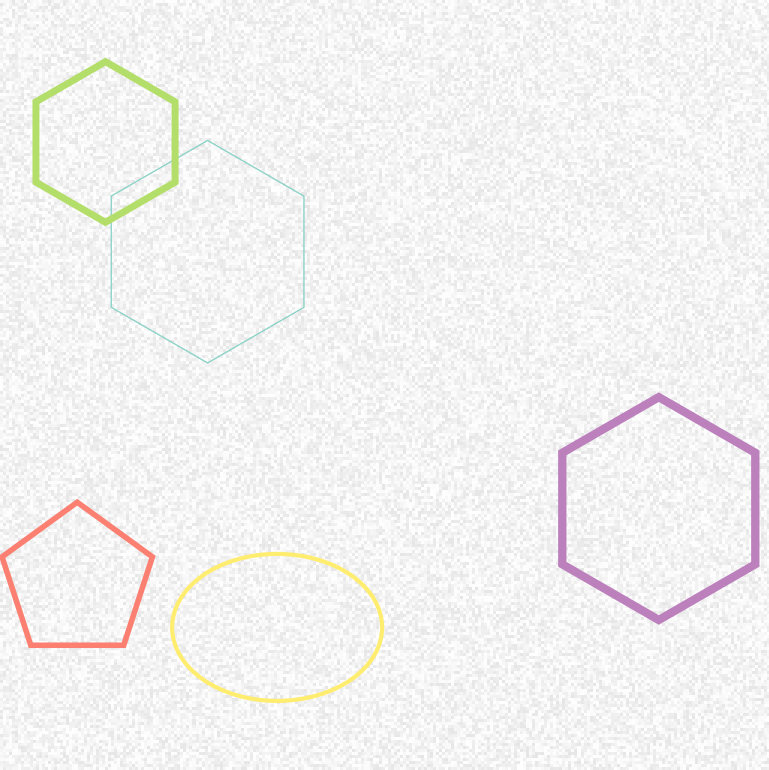[{"shape": "hexagon", "thickness": 0.5, "radius": 0.72, "center": [0.27, 0.673]}, {"shape": "pentagon", "thickness": 2, "radius": 0.51, "center": [0.1, 0.245]}, {"shape": "hexagon", "thickness": 2.5, "radius": 0.52, "center": [0.137, 0.816]}, {"shape": "hexagon", "thickness": 3, "radius": 0.72, "center": [0.856, 0.34]}, {"shape": "oval", "thickness": 1.5, "radius": 0.68, "center": [0.36, 0.185]}]